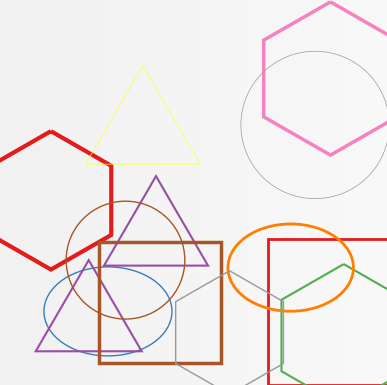[{"shape": "hexagon", "thickness": 3, "radius": 0.9, "center": [0.131, 0.48]}, {"shape": "square", "thickness": 2, "radius": 0.95, "center": [0.88, 0.19]}, {"shape": "oval", "thickness": 1, "radius": 0.83, "center": [0.279, 0.191]}, {"shape": "hexagon", "thickness": 1.5, "radius": 0.93, "center": [0.887, 0.129]}, {"shape": "triangle", "thickness": 1.5, "radius": 0.79, "center": [0.229, 0.167]}, {"shape": "triangle", "thickness": 1.5, "radius": 0.77, "center": [0.403, 0.388]}, {"shape": "oval", "thickness": 2, "radius": 0.81, "center": [0.75, 0.305]}, {"shape": "triangle", "thickness": 0.5, "radius": 0.85, "center": [0.369, 0.659]}, {"shape": "square", "thickness": 2.5, "radius": 0.79, "center": [0.413, 0.215]}, {"shape": "circle", "thickness": 1, "radius": 0.77, "center": [0.324, 0.324]}, {"shape": "hexagon", "thickness": 2.5, "radius": 1.0, "center": [0.853, 0.796]}, {"shape": "hexagon", "thickness": 1, "radius": 0.8, "center": [0.592, 0.136]}, {"shape": "circle", "thickness": 0.5, "radius": 0.96, "center": [0.813, 0.675]}]